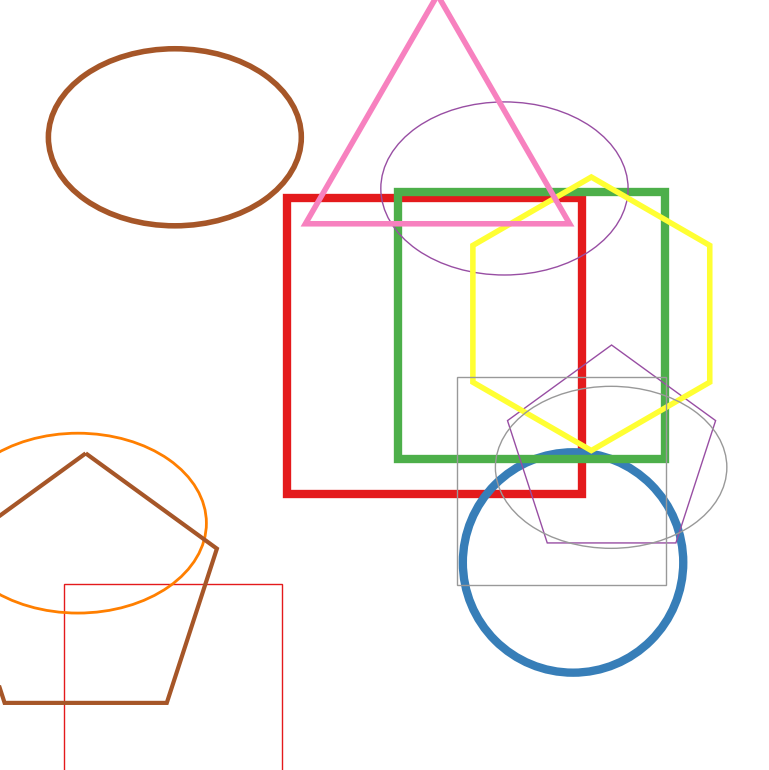[{"shape": "square", "thickness": 0.5, "radius": 0.71, "center": [0.225, 0.1]}, {"shape": "square", "thickness": 3, "radius": 0.96, "center": [0.564, 0.551]}, {"shape": "circle", "thickness": 3, "radius": 0.72, "center": [0.744, 0.27]}, {"shape": "square", "thickness": 3, "radius": 0.87, "center": [0.69, 0.577]}, {"shape": "pentagon", "thickness": 0.5, "radius": 0.71, "center": [0.794, 0.41]}, {"shape": "oval", "thickness": 0.5, "radius": 0.8, "center": [0.655, 0.755]}, {"shape": "oval", "thickness": 1, "radius": 0.83, "center": [0.101, 0.321]}, {"shape": "hexagon", "thickness": 2, "radius": 0.89, "center": [0.768, 0.592]}, {"shape": "pentagon", "thickness": 1.5, "radius": 0.9, "center": [0.111, 0.232]}, {"shape": "oval", "thickness": 2, "radius": 0.82, "center": [0.227, 0.822]}, {"shape": "triangle", "thickness": 2, "radius": 0.99, "center": [0.568, 0.808]}, {"shape": "oval", "thickness": 0.5, "radius": 0.75, "center": [0.794, 0.393]}, {"shape": "square", "thickness": 0.5, "radius": 0.68, "center": [0.729, 0.375]}]